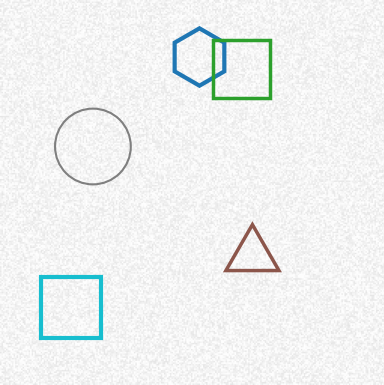[{"shape": "hexagon", "thickness": 3, "radius": 0.37, "center": [0.518, 0.852]}, {"shape": "square", "thickness": 2.5, "radius": 0.37, "center": [0.627, 0.821]}, {"shape": "triangle", "thickness": 2.5, "radius": 0.4, "center": [0.656, 0.337]}, {"shape": "circle", "thickness": 1.5, "radius": 0.49, "center": [0.241, 0.62]}, {"shape": "square", "thickness": 3, "radius": 0.39, "center": [0.184, 0.201]}]